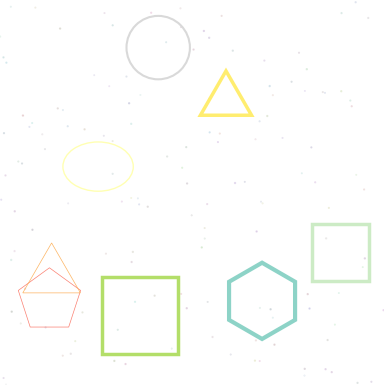[{"shape": "hexagon", "thickness": 3, "radius": 0.5, "center": [0.681, 0.219]}, {"shape": "oval", "thickness": 1, "radius": 0.46, "center": [0.255, 0.567]}, {"shape": "pentagon", "thickness": 0.5, "radius": 0.43, "center": [0.128, 0.219]}, {"shape": "triangle", "thickness": 0.5, "radius": 0.43, "center": [0.134, 0.283]}, {"shape": "square", "thickness": 2.5, "radius": 0.5, "center": [0.364, 0.181]}, {"shape": "circle", "thickness": 1.5, "radius": 0.41, "center": [0.411, 0.876]}, {"shape": "square", "thickness": 2.5, "radius": 0.37, "center": [0.883, 0.344]}, {"shape": "triangle", "thickness": 2.5, "radius": 0.38, "center": [0.587, 0.739]}]